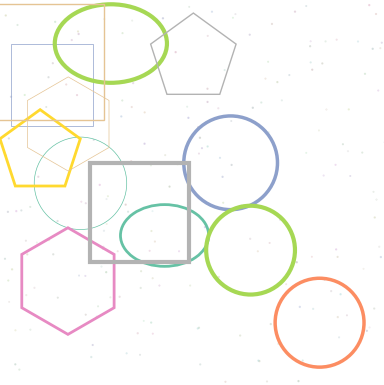[{"shape": "circle", "thickness": 0.5, "radius": 0.6, "center": [0.209, 0.524]}, {"shape": "oval", "thickness": 2, "radius": 0.57, "center": [0.427, 0.388]}, {"shape": "circle", "thickness": 2.5, "radius": 0.58, "center": [0.83, 0.162]}, {"shape": "circle", "thickness": 2.5, "radius": 0.61, "center": [0.599, 0.577]}, {"shape": "square", "thickness": 0.5, "radius": 0.53, "center": [0.135, 0.778]}, {"shape": "hexagon", "thickness": 2, "radius": 0.69, "center": [0.176, 0.27]}, {"shape": "circle", "thickness": 3, "radius": 0.58, "center": [0.651, 0.35]}, {"shape": "oval", "thickness": 3, "radius": 0.73, "center": [0.288, 0.887]}, {"shape": "pentagon", "thickness": 2, "radius": 0.55, "center": [0.104, 0.606]}, {"shape": "square", "thickness": 1, "radius": 0.75, "center": [0.121, 0.839]}, {"shape": "hexagon", "thickness": 0.5, "radius": 0.61, "center": [0.177, 0.678]}, {"shape": "pentagon", "thickness": 1, "radius": 0.58, "center": [0.502, 0.849]}, {"shape": "square", "thickness": 3, "radius": 0.64, "center": [0.362, 0.449]}]